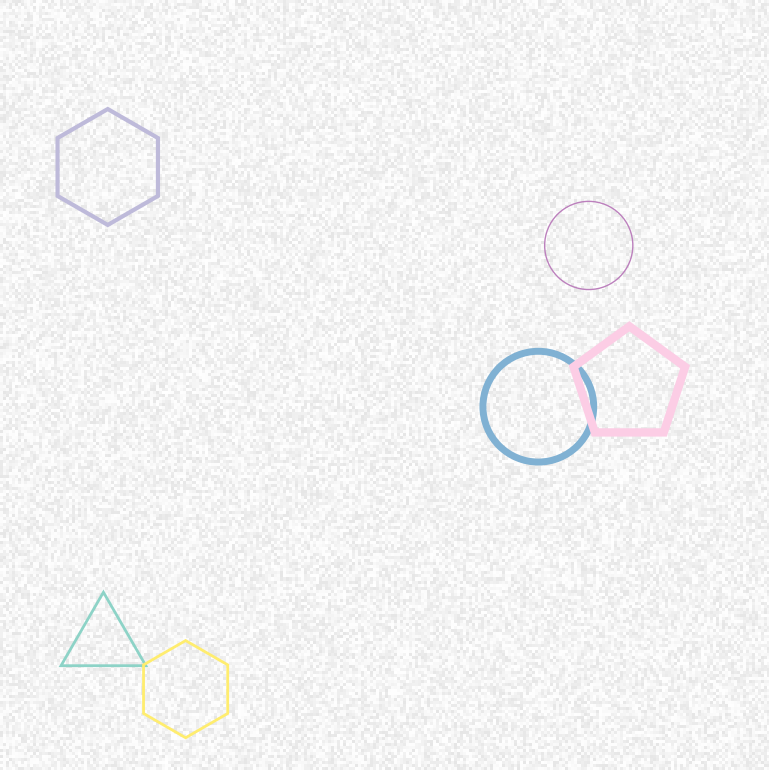[{"shape": "triangle", "thickness": 1, "radius": 0.32, "center": [0.134, 0.167]}, {"shape": "hexagon", "thickness": 1.5, "radius": 0.38, "center": [0.14, 0.783]}, {"shape": "circle", "thickness": 2.5, "radius": 0.36, "center": [0.699, 0.472]}, {"shape": "pentagon", "thickness": 3, "radius": 0.38, "center": [0.817, 0.5]}, {"shape": "circle", "thickness": 0.5, "radius": 0.29, "center": [0.765, 0.681]}, {"shape": "hexagon", "thickness": 1, "radius": 0.32, "center": [0.241, 0.105]}]